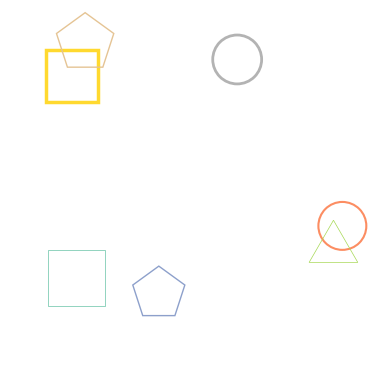[{"shape": "square", "thickness": 0.5, "radius": 0.37, "center": [0.199, 0.278]}, {"shape": "circle", "thickness": 1.5, "radius": 0.31, "center": [0.889, 0.413]}, {"shape": "pentagon", "thickness": 1, "radius": 0.36, "center": [0.413, 0.238]}, {"shape": "triangle", "thickness": 0.5, "radius": 0.37, "center": [0.866, 0.355]}, {"shape": "square", "thickness": 2.5, "radius": 0.34, "center": [0.187, 0.801]}, {"shape": "pentagon", "thickness": 1, "radius": 0.39, "center": [0.221, 0.889]}, {"shape": "circle", "thickness": 2, "radius": 0.32, "center": [0.616, 0.846]}]